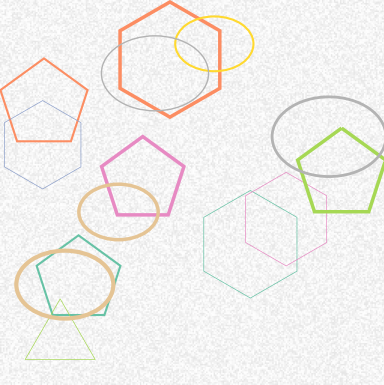[{"shape": "hexagon", "thickness": 0.5, "radius": 0.7, "center": [0.65, 0.366]}, {"shape": "pentagon", "thickness": 1.5, "radius": 0.57, "center": [0.204, 0.274]}, {"shape": "hexagon", "thickness": 2.5, "radius": 0.75, "center": [0.441, 0.845]}, {"shape": "pentagon", "thickness": 1.5, "radius": 0.59, "center": [0.114, 0.729]}, {"shape": "hexagon", "thickness": 0.5, "radius": 0.57, "center": [0.111, 0.624]}, {"shape": "hexagon", "thickness": 0.5, "radius": 0.61, "center": [0.743, 0.431]}, {"shape": "pentagon", "thickness": 2.5, "radius": 0.56, "center": [0.371, 0.533]}, {"shape": "pentagon", "thickness": 2.5, "radius": 0.6, "center": [0.887, 0.547]}, {"shape": "triangle", "thickness": 0.5, "radius": 0.53, "center": [0.156, 0.119]}, {"shape": "oval", "thickness": 1.5, "radius": 0.51, "center": [0.557, 0.886]}, {"shape": "oval", "thickness": 2.5, "radius": 0.52, "center": [0.308, 0.449]}, {"shape": "oval", "thickness": 3, "radius": 0.63, "center": [0.168, 0.261]}, {"shape": "oval", "thickness": 1, "radius": 0.7, "center": [0.403, 0.81]}, {"shape": "oval", "thickness": 2, "radius": 0.74, "center": [0.855, 0.645]}]